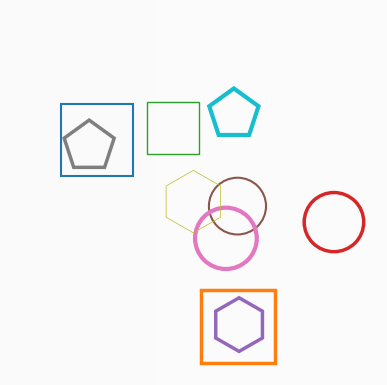[{"shape": "square", "thickness": 1.5, "radius": 0.47, "center": [0.251, 0.637]}, {"shape": "square", "thickness": 2.5, "radius": 0.47, "center": [0.615, 0.152]}, {"shape": "square", "thickness": 1, "radius": 0.34, "center": [0.447, 0.668]}, {"shape": "circle", "thickness": 2.5, "radius": 0.38, "center": [0.862, 0.423]}, {"shape": "hexagon", "thickness": 2.5, "radius": 0.35, "center": [0.617, 0.157]}, {"shape": "circle", "thickness": 1.5, "radius": 0.37, "center": [0.613, 0.465]}, {"shape": "circle", "thickness": 3, "radius": 0.4, "center": [0.583, 0.381]}, {"shape": "pentagon", "thickness": 2.5, "radius": 0.34, "center": [0.23, 0.62]}, {"shape": "hexagon", "thickness": 0.5, "radius": 0.41, "center": [0.499, 0.476]}, {"shape": "pentagon", "thickness": 3, "radius": 0.33, "center": [0.604, 0.703]}]